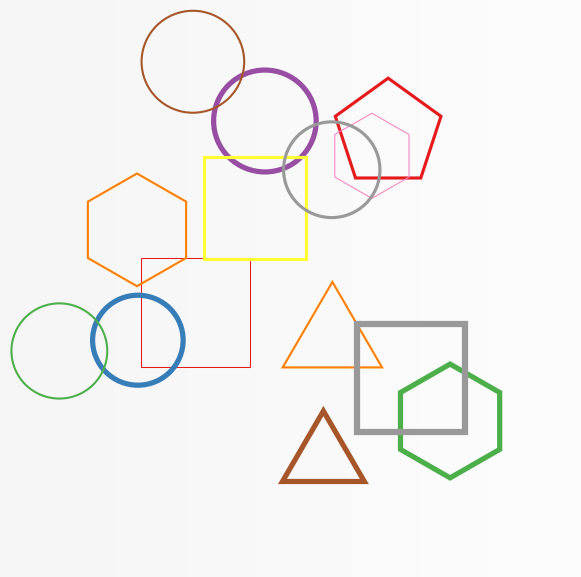[{"shape": "pentagon", "thickness": 1.5, "radius": 0.48, "center": [0.668, 0.768]}, {"shape": "square", "thickness": 0.5, "radius": 0.47, "center": [0.336, 0.458]}, {"shape": "circle", "thickness": 2.5, "radius": 0.39, "center": [0.237, 0.41]}, {"shape": "hexagon", "thickness": 2.5, "radius": 0.49, "center": [0.774, 0.27]}, {"shape": "circle", "thickness": 1, "radius": 0.41, "center": [0.102, 0.391]}, {"shape": "circle", "thickness": 2.5, "radius": 0.44, "center": [0.456, 0.79]}, {"shape": "hexagon", "thickness": 1, "radius": 0.49, "center": [0.236, 0.601]}, {"shape": "triangle", "thickness": 1, "radius": 0.49, "center": [0.572, 0.412]}, {"shape": "square", "thickness": 1.5, "radius": 0.44, "center": [0.439, 0.639]}, {"shape": "circle", "thickness": 1, "radius": 0.44, "center": [0.332, 0.892]}, {"shape": "triangle", "thickness": 2.5, "radius": 0.41, "center": [0.556, 0.206]}, {"shape": "hexagon", "thickness": 0.5, "radius": 0.37, "center": [0.64, 0.729]}, {"shape": "circle", "thickness": 1.5, "radius": 0.41, "center": [0.571, 0.705]}, {"shape": "square", "thickness": 3, "radius": 0.47, "center": [0.707, 0.345]}]